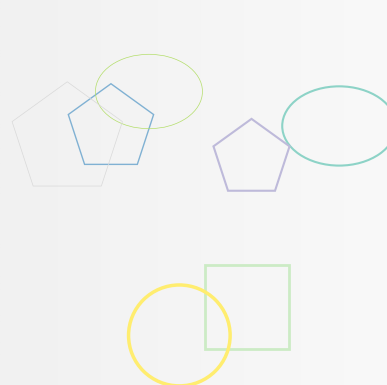[{"shape": "oval", "thickness": 1.5, "radius": 0.74, "center": [0.875, 0.673]}, {"shape": "pentagon", "thickness": 1.5, "radius": 0.52, "center": [0.649, 0.588]}, {"shape": "pentagon", "thickness": 1, "radius": 0.58, "center": [0.286, 0.667]}, {"shape": "oval", "thickness": 0.5, "radius": 0.69, "center": [0.384, 0.762]}, {"shape": "pentagon", "thickness": 0.5, "radius": 0.75, "center": [0.174, 0.638]}, {"shape": "square", "thickness": 2, "radius": 0.54, "center": [0.638, 0.203]}, {"shape": "circle", "thickness": 2.5, "radius": 0.66, "center": [0.463, 0.129]}]